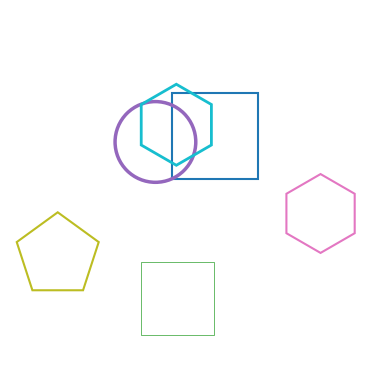[{"shape": "square", "thickness": 1.5, "radius": 0.56, "center": [0.559, 0.647]}, {"shape": "square", "thickness": 0.5, "radius": 0.48, "center": [0.461, 0.225]}, {"shape": "circle", "thickness": 2.5, "radius": 0.52, "center": [0.404, 0.631]}, {"shape": "hexagon", "thickness": 1.5, "radius": 0.51, "center": [0.833, 0.445]}, {"shape": "pentagon", "thickness": 1.5, "radius": 0.56, "center": [0.15, 0.337]}, {"shape": "hexagon", "thickness": 2, "radius": 0.53, "center": [0.458, 0.676]}]